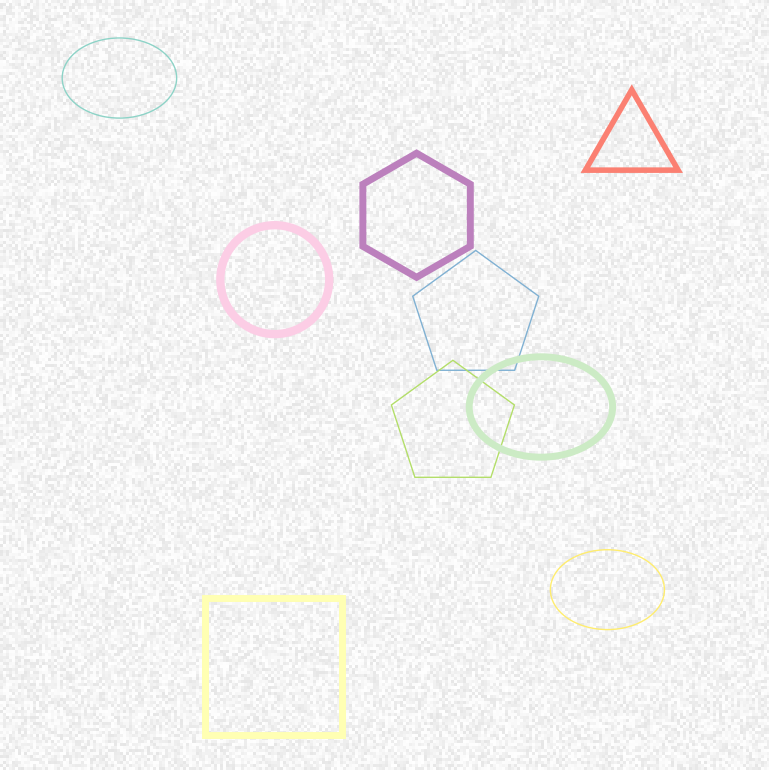[{"shape": "oval", "thickness": 0.5, "radius": 0.37, "center": [0.155, 0.899]}, {"shape": "square", "thickness": 2.5, "radius": 0.45, "center": [0.355, 0.134]}, {"shape": "triangle", "thickness": 2, "radius": 0.35, "center": [0.82, 0.814]}, {"shape": "pentagon", "thickness": 0.5, "radius": 0.43, "center": [0.618, 0.589]}, {"shape": "pentagon", "thickness": 0.5, "radius": 0.42, "center": [0.588, 0.448]}, {"shape": "circle", "thickness": 3, "radius": 0.35, "center": [0.357, 0.637]}, {"shape": "hexagon", "thickness": 2.5, "radius": 0.4, "center": [0.541, 0.72]}, {"shape": "oval", "thickness": 2.5, "radius": 0.47, "center": [0.702, 0.471]}, {"shape": "oval", "thickness": 0.5, "radius": 0.37, "center": [0.789, 0.234]}]